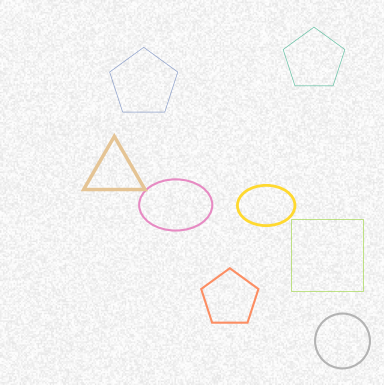[{"shape": "pentagon", "thickness": 0.5, "radius": 0.42, "center": [0.816, 0.845]}, {"shape": "pentagon", "thickness": 1.5, "radius": 0.39, "center": [0.597, 0.225]}, {"shape": "pentagon", "thickness": 0.5, "radius": 0.47, "center": [0.373, 0.784]}, {"shape": "oval", "thickness": 1.5, "radius": 0.47, "center": [0.456, 0.468]}, {"shape": "square", "thickness": 0.5, "radius": 0.47, "center": [0.85, 0.337]}, {"shape": "oval", "thickness": 2, "radius": 0.37, "center": [0.691, 0.466]}, {"shape": "triangle", "thickness": 2.5, "radius": 0.46, "center": [0.297, 0.554]}, {"shape": "circle", "thickness": 1.5, "radius": 0.36, "center": [0.89, 0.114]}]